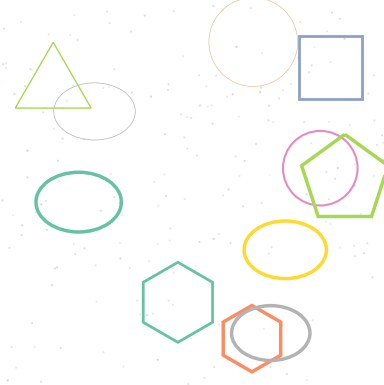[{"shape": "hexagon", "thickness": 2, "radius": 0.52, "center": [0.462, 0.215]}, {"shape": "oval", "thickness": 2.5, "radius": 0.55, "center": [0.204, 0.475]}, {"shape": "hexagon", "thickness": 2.5, "radius": 0.43, "center": [0.654, 0.12]}, {"shape": "square", "thickness": 2, "radius": 0.41, "center": [0.858, 0.824]}, {"shape": "circle", "thickness": 1.5, "radius": 0.48, "center": [0.832, 0.563]}, {"shape": "triangle", "thickness": 1, "radius": 0.57, "center": [0.138, 0.776]}, {"shape": "pentagon", "thickness": 2.5, "radius": 0.59, "center": [0.896, 0.533]}, {"shape": "oval", "thickness": 2.5, "radius": 0.53, "center": [0.741, 0.351]}, {"shape": "circle", "thickness": 0.5, "radius": 0.58, "center": [0.658, 0.891]}, {"shape": "oval", "thickness": 2.5, "radius": 0.51, "center": [0.703, 0.135]}, {"shape": "oval", "thickness": 0.5, "radius": 0.53, "center": [0.245, 0.711]}]